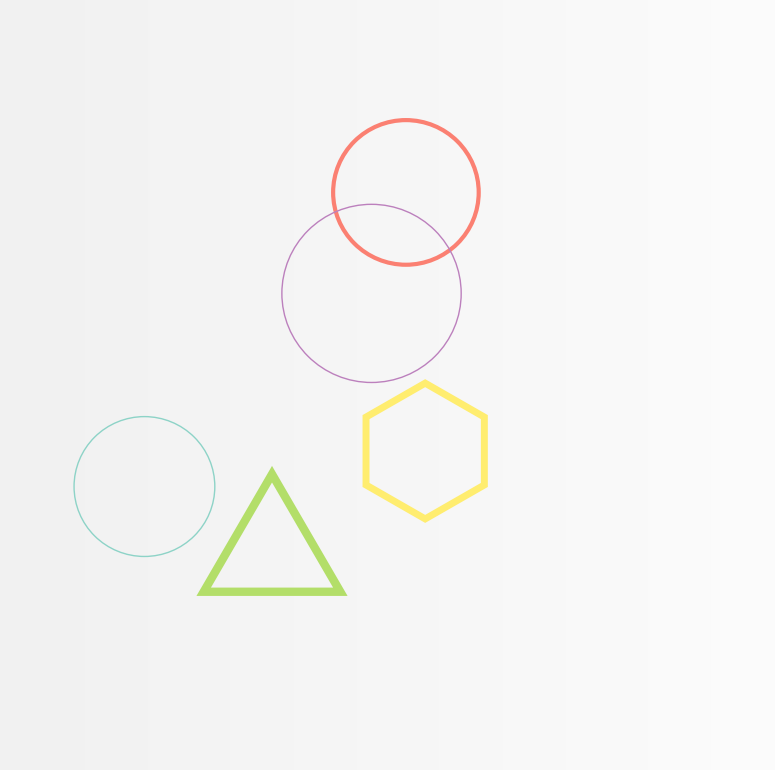[{"shape": "circle", "thickness": 0.5, "radius": 0.45, "center": [0.186, 0.368]}, {"shape": "circle", "thickness": 1.5, "radius": 0.47, "center": [0.524, 0.75]}, {"shape": "triangle", "thickness": 3, "radius": 0.51, "center": [0.351, 0.282]}, {"shape": "circle", "thickness": 0.5, "radius": 0.58, "center": [0.479, 0.619]}, {"shape": "hexagon", "thickness": 2.5, "radius": 0.44, "center": [0.549, 0.414]}]